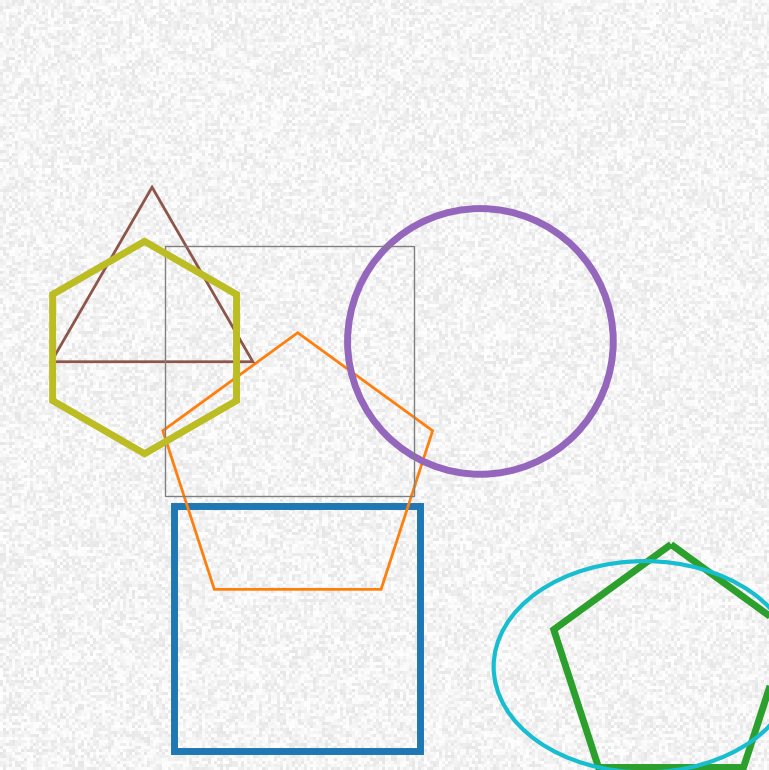[{"shape": "square", "thickness": 2.5, "radius": 0.8, "center": [0.386, 0.184]}, {"shape": "pentagon", "thickness": 1, "radius": 0.92, "center": [0.387, 0.384]}, {"shape": "pentagon", "thickness": 2.5, "radius": 0.8, "center": [0.871, 0.133]}, {"shape": "circle", "thickness": 2.5, "radius": 0.86, "center": [0.624, 0.557]}, {"shape": "triangle", "thickness": 1, "radius": 0.76, "center": [0.197, 0.606]}, {"shape": "square", "thickness": 0.5, "radius": 0.81, "center": [0.376, 0.518]}, {"shape": "hexagon", "thickness": 2.5, "radius": 0.69, "center": [0.188, 0.549]}, {"shape": "oval", "thickness": 1.5, "radius": 0.98, "center": [0.837, 0.134]}]